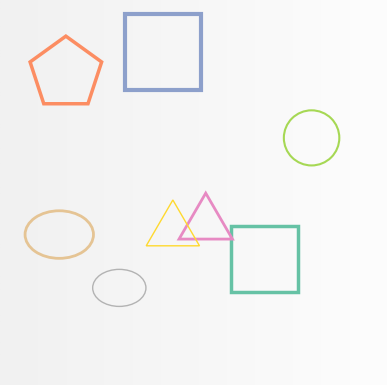[{"shape": "square", "thickness": 2.5, "radius": 0.43, "center": [0.682, 0.327]}, {"shape": "pentagon", "thickness": 2.5, "radius": 0.49, "center": [0.17, 0.809]}, {"shape": "square", "thickness": 3, "radius": 0.49, "center": [0.42, 0.865]}, {"shape": "triangle", "thickness": 2, "radius": 0.4, "center": [0.531, 0.419]}, {"shape": "circle", "thickness": 1.5, "radius": 0.36, "center": [0.804, 0.642]}, {"shape": "triangle", "thickness": 1, "radius": 0.4, "center": [0.446, 0.401]}, {"shape": "oval", "thickness": 2, "radius": 0.44, "center": [0.153, 0.391]}, {"shape": "oval", "thickness": 1, "radius": 0.34, "center": [0.308, 0.252]}]